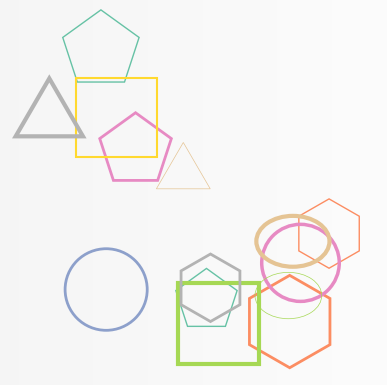[{"shape": "pentagon", "thickness": 1, "radius": 0.52, "center": [0.26, 0.871]}, {"shape": "pentagon", "thickness": 1, "radius": 0.42, "center": [0.533, 0.22]}, {"shape": "hexagon", "thickness": 1, "radius": 0.45, "center": [0.849, 0.393]}, {"shape": "hexagon", "thickness": 2, "radius": 0.6, "center": [0.748, 0.165]}, {"shape": "circle", "thickness": 2, "radius": 0.53, "center": [0.274, 0.248]}, {"shape": "circle", "thickness": 2.5, "radius": 0.5, "center": [0.775, 0.317]}, {"shape": "pentagon", "thickness": 2, "radius": 0.49, "center": [0.35, 0.61]}, {"shape": "oval", "thickness": 0.5, "radius": 0.43, "center": [0.744, 0.232]}, {"shape": "square", "thickness": 3, "radius": 0.52, "center": [0.565, 0.159]}, {"shape": "square", "thickness": 1.5, "radius": 0.52, "center": [0.301, 0.695]}, {"shape": "oval", "thickness": 3, "radius": 0.47, "center": [0.756, 0.373]}, {"shape": "triangle", "thickness": 0.5, "radius": 0.4, "center": [0.473, 0.55]}, {"shape": "hexagon", "thickness": 2, "radius": 0.44, "center": [0.543, 0.253]}, {"shape": "triangle", "thickness": 3, "radius": 0.5, "center": [0.127, 0.696]}]